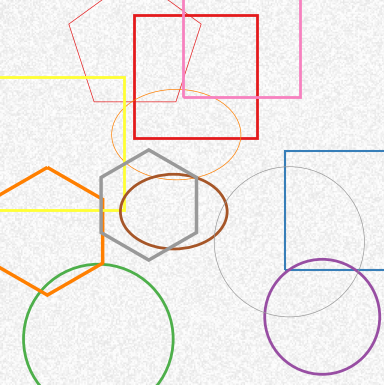[{"shape": "pentagon", "thickness": 0.5, "radius": 0.9, "center": [0.351, 0.882]}, {"shape": "square", "thickness": 2, "radius": 0.8, "center": [0.508, 0.8]}, {"shape": "square", "thickness": 1.5, "radius": 0.77, "center": [0.894, 0.453]}, {"shape": "circle", "thickness": 2, "radius": 0.97, "center": [0.255, 0.119]}, {"shape": "circle", "thickness": 2, "radius": 0.75, "center": [0.837, 0.177]}, {"shape": "hexagon", "thickness": 2.5, "radius": 0.83, "center": [0.123, 0.399]}, {"shape": "oval", "thickness": 0.5, "radius": 0.84, "center": [0.458, 0.65]}, {"shape": "square", "thickness": 2, "radius": 0.86, "center": [0.15, 0.627]}, {"shape": "oval", "thickness": 2, "radius": 0.69, "center": [0.451, 0.45]}, {"shape": "square", "thickness": 2, "radius": 0.76, "center": [0.627, 0.899]}, {"shape": "hexagon", "thickness": 2.5, "radius": 0.72, "center": [0.386, 0.468]}, {"shape": "circle", "thickness": 0.5, "radius": 0.98, "center": [0.752, 0.372]}]